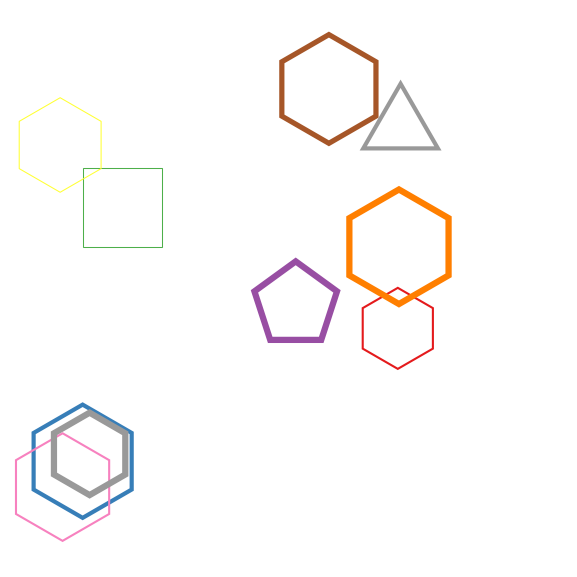[{"shape": "hexagon", "thickness": 1, "radius": 0.35, "center": [0.689, 0.431]}, {"shape": "hexagon", "thickness": 2, "radius": 0.49, "center": [0.143, 0.2]}, {"shape": "square", "thickness": 0.5, "radius": 0.34, "center": [0.212, 0.64]}, {"shape": "pentagon", "thickness": 3, "radius": 0.38, "center": [0.512, 0.471]}, {"shape": "hexagon", "thickness": 3, "radius": 0.5, "center": [0.691, 0.572]}, {"shape": "hexagon", "thickness": 0.5, "radius": 0.41, "center": [0.104, 0.748]}, {"shape": "hexagon", "thickness": 2.5, "radius": 0.47, "center": [0.57, 0.845]}, {"shape": "hexagon", "thickness": 1, "radius": 0.47, "center": [0.108, 0.156]}, {"shape": "triangle", "thickness": 2, "radius": 0.37, "center": [0.694, 0.779]}, {"shape": "hexagon", "thickness": 3, "radius": 0.36, "center": [0.155, 0.213]}]